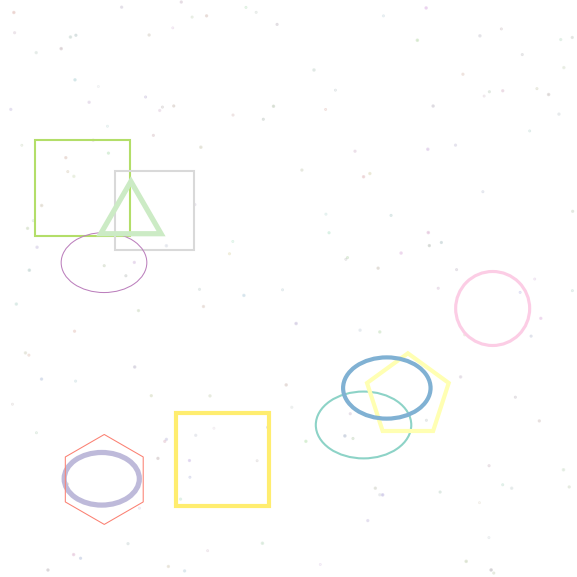[{"shape": "oval", "thickness": 1, "radius": 0.41, "center": [0.63, 0.263]}, {"shape": "pentagon", "thickness": 2, "radius": 0.37, "center": [0.706, 0.313]}, {"shape": "oval", "thickness": 2.5, "radius": 0.33, "center": [0.176, 0.17]}, {"shape": "hexagon", "thickness": 0.5, "radius": 0.39, "center": [0.181, 0.169]}, {"shape": "oval", "thickness": 2, "radius": 0.38, "center": [0.67, 0.327]}, {"shape": "square", "thickness": 1, "radius": 0.41, "center": [0.143, 0.673]}, {"shape": "circle", "thickness": 1.5, "radius": 0.32, "center": [0.853, 0.465]}, {"shape": "square", "thickness": 1, "radius": 0.34, "center": [0.268, 0.635]}, {"shape": "oval", "thickness": 0.5, "radius": 0.37, "center": [0.18, 0.544]}, {"shape": "triangle", "thickness": 2.5, "radius": 0.3, "center": [0.227, 0.625]}, {"shape": "square", "thickness": 2, "radius": 0.4, "center": [0.385, 0.204]}]